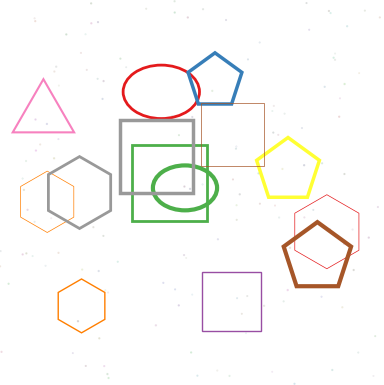[{"shape": "hexagon", "thickness": 0.5, "radius": 0.48, "center": [0.849, 0.398]}, {"shape": "oval", "thickness": 2, "radius": 0.5, "center": [0.419, 0.761]}, {"shape": "pentagon", "thickness": 2.5, "radius": 0.37, "center": [0.558, 0.789]}, {"shape": "square", "thickness": 2, "radius": 0.49, "center": [0.441, 0.525]}, {"shape": "oval", "thickness": 3, "radius": 0.42, "center": [0.481, 0.512]}, {"shape": "square", "thickness": 1, "radius": 0.38, "center": [0.602, 0.216]}, {"shape": "hexagon", "thickness": 1, "radius": 0.35, "center": [0.212, 0.205]}, {"shape": "hexagon", "thickness": 0.5, "radius": 0.4, "center": [0.123, 0.476]}, {"shape": "pentagon", "thickness": 2.5, "radius": 0.43, "center": [0.748, 0.557]}, {"shape": "pentagon", "thickness": 3, "radius": 0.46, "center": [0.824, 0.331]}, {"shape": "square", "thickness": 0.5, "radius": 0.41, "center": [0.604, 0.65]}, {"shape": "triangle", "thickness": 1.5, "radius": 0.46, "center": [0.113, 0.702]}, {"shape": "square", "thickness": 2.5, "radius": 0.47, "center": [0.406, 0.592]}, {"shape": "hexagon", "thickness": 2, "radius": 0.47, "center": [0.207, 0.5]}]